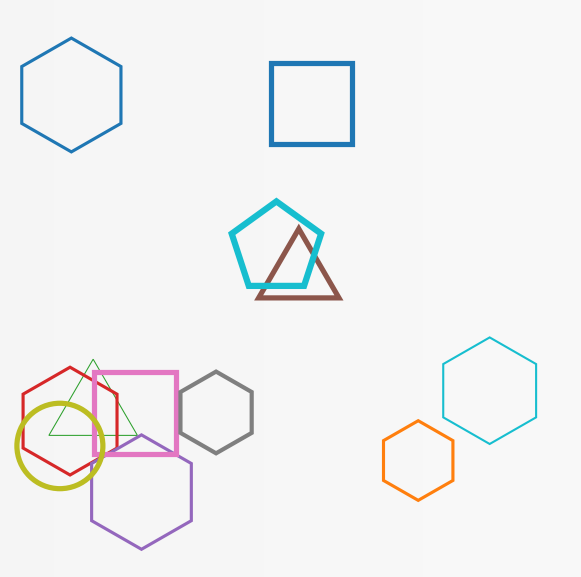[{"shape": "square", "thickness": 2.5, "radius": 0.35, "center": [0.535, 0.82]}, {"shape": "hexagon", "thickness": 1.5, "radius": 0.49, "center": [0.123, 0.835]}, {"shape": "hexagon", "thickness": 1.5, "radius": 0.34, "center": [0.72, 0.202]}, {"shape": "triangle", "thickness": 0.5, "radius": 0.44, "center": [0.16, 0.289]}, {"shape": "hexagon", "thickness": 1.5, "radius": 0.47, "center": [0.121, 0.27]}, {"shape": "hexagon", "thickness": 1.5, "radius": 0.5, "center": [0.243, 0.147]}, {"shape": "triangle", "thickness": 2.5, "radius": 0.4, "center": [0.514, 0.523]}, {"shape": "square", "thickness": 2.5, "radius": 0.35, "center": [0.232, 0.284]}, {"shape": "hexagon", "thickness": 2, "radius": 0.35, "center": [0.372, 0.285]}, {"shape": "circle", "thickness": 2.5, "radius": 0.37, "center": [0.103, 0.227]}, {"shape": "pentagon", "thickness": 3, "radius": 0.4, "center": [0.476, 0.57]}, {"shape": "hexagon", "thickness": 1, "radius": 0.46, "center": [0.842, 0.323]}]